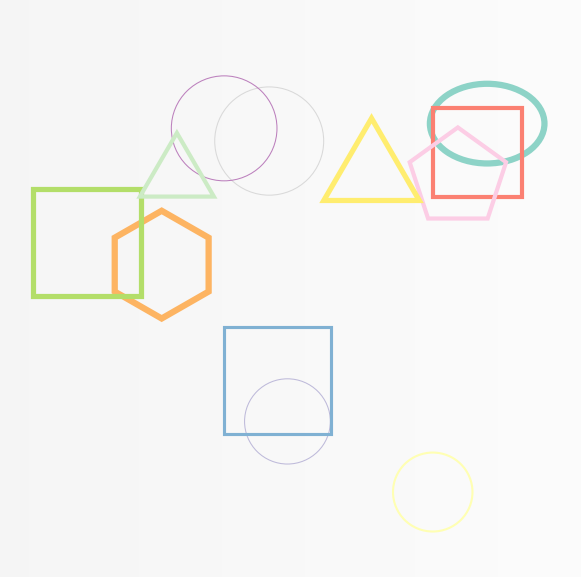[{"shape": "oval", "thickness": 3, "radius": 0.49, "center": [0.838, 0.785]}, {"shape": "circle", "thickness": 1, "radius": 0.34, "center": [0.744, 0.147]}, {"shape": "circle", "thickness": 0.5, "radius": 0.37, "center": [0.495, 0.269]}, {"shape": "square", "thickness": 2, "radius": 0.38, "center": [0.822, 0.735]}, {"shape": "square", "thickness": 1.5, "radius": 0.46, "center": [0.477, 0.341]}, {"shape": "hexagon", "thickness": 3, "radius": 0.47, "center": [0.278, 0.541]}, {"shape": "square", "thickness": 2.5, "radius": 0.46, "center": [0.15, 0.579]}, {"shape": "pentagon", "thickness": 2, "radius": 0.44, "center": [0.788, 0.691]}, {"shape": "circle", "thickness": 0.5, "radius": 0.47, "center": [0.463, 0.755]}, {"shape": "circle", "thickness": 0.5, "radius": 0.45, "center": [0.386, 0.777]}, {"shape": "triangle", "thickness": 2, "radius": 0.37, "center": [0.304, 0.695]}, {"shape": "triangle", "thickness": 2.5, "radius": 0.47, "center": [0.639, 0.699]}]